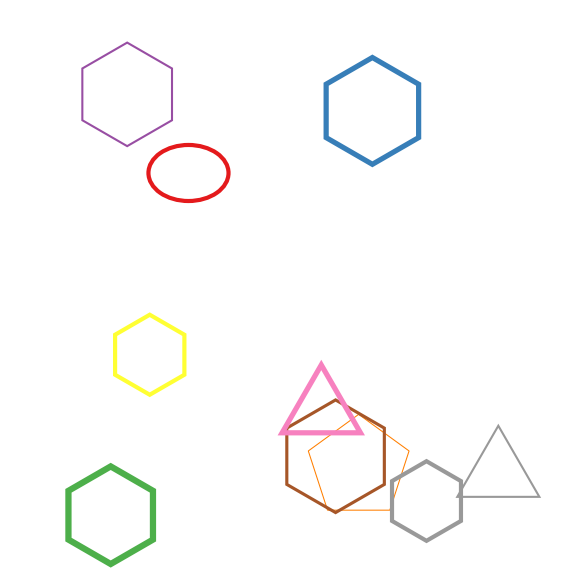[{"shape": "oval", "thickness": 2, "radius": 0.35, "center": [0.326, 0.7]}, {"shape": "hexagon", "thickness": 2.5, "radius": 0.46, "center": [0.645, 0.807]}, {"shape": "hexagon", "thickness": 3, "radius": 0.42, "center": [0.192, 0.107]}, {"shape": "hexagon", "thickness": 1, "radius": 0.45, "center": [0.22, 0.836]}, {"shape": "pentagon", "thickness": 0.5, "radius": 0.46, "center": [0.621, 0.19]}, {"shape": "hexagon", "thickness": 2, "radius": 0.35, "center": [0.259, 0.385]}, {"shape": "hexagon", "thickness": 1.5, "radius": 0.49, "center": [0.581, 0.209]}, {"shape": "triangle", "thickness": 2.5, "radius": 0.39, "center": [0.556, 0.289]}, {"shape": "triangle", "thickness": 1, "radius": 0.41, "center": [0.863, 0.18]}, {"shape": "hexagon", "thickness": 2, "radius": 0.34, "center": [0.739, 0.132]}]